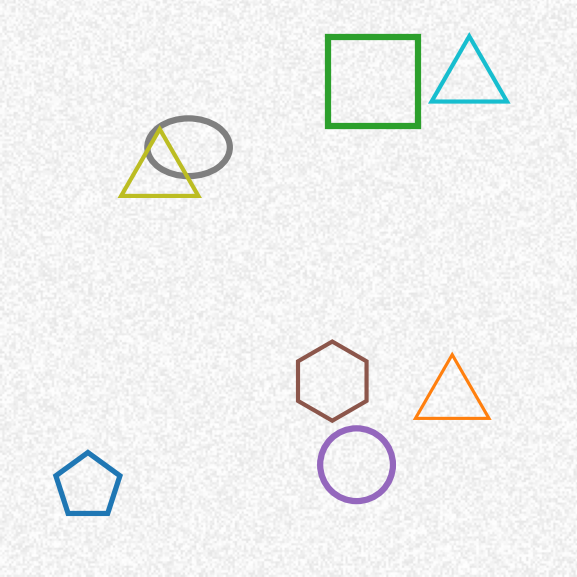[{"shape": "pentagon", "thickness": 2.5, "radius": 0.29, "center": [0.152, 0.157]}, {"shape": "triangle", "thickness": 1.5, "radius": 0.37, "center": [0.783, 0.311]}, {"shape": "square", "thickness": 3, "radius": 0.39, "center": [0.646, 0.858]}, {"shape": "circle", "thickness": 3, "radius": 0.32, "center": [0.617, 0.194]}, {"shape": "hexagon", "thickness": 2, "radius": 0.34, "center": [0.575, 0.339]}, {"shape": "oval", "thickness": 3, "radius": 0.36, "center": [0.327, 0.744]}, {"shape": "triangle", "thickness": 2, "radius": 0.39, "center": [0.277, 0.698]}, {"shape": "triangle", "thickness": 2, "radius": 0.38, "center": [0.813, 0.861]}]